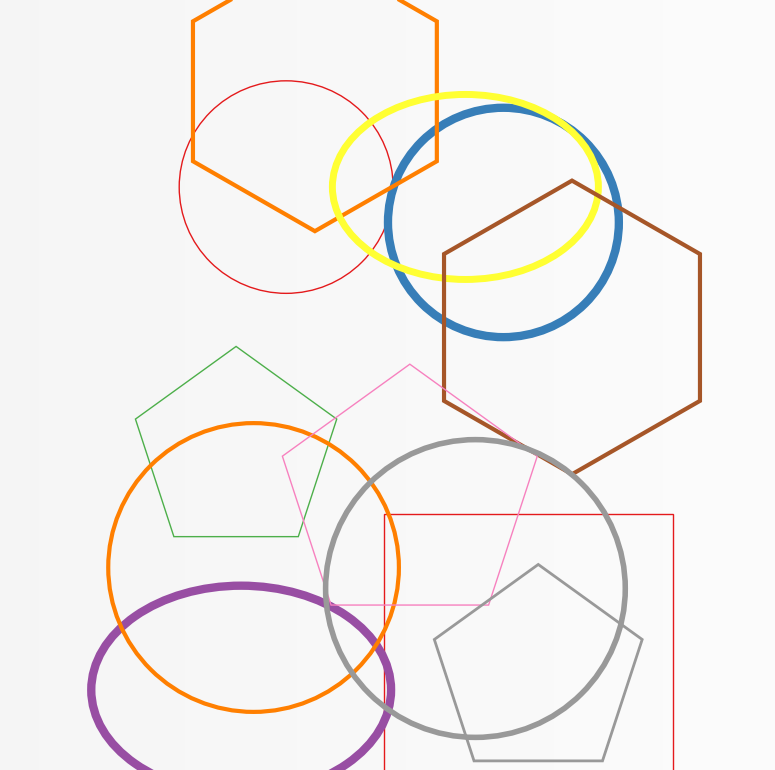[{"shape": "square", "thickness": 0.5, "radius": 0.93, "center": [0.682, 0.145]}, {"shape": "circle", "thickness": 0.5, "radius": 0.69, "center": [0.369, 0.757]}, {"shape": "circle", "thickness": 3, "radius": 0.74, "center": [0.65, 0.711]}, {"shape": "pentagon", "thickness": 0.5, "radius": 0.68, "center": [0.305, 0.414]}, {"shape": "oval", "thickness": 3, "radius": 0.97, "center": [0.311, 0.104]}, {"shape": "hexagon", "thickness": 1.5, "radius": 0.91, "center": [0.406, 0.881]}, {"shape": "circle", "thickness": 1.5, "radius": 0.94, "center": [0.327, 0.263]}, {"shape": "oval", "thickness": 2.5, "radius": 0.86, "center": [0.6, 0.757]}, {"shape": "hexagon", "thickness": 1.5, "radius": 0.95, "center": [0.738, 0.575]}, {"shape": "pentagon", "thickness": 0.5, "radius": 0.86, "center": [0.529, 0.354]}, {"shape": "pentagon", "thickness": 1, "radius": 0.71, "center": [0.695, 0.126]}, {"shape": "circle", "thickness": 2, "radius": 0.97, "center": [0.613, 0.236]}]